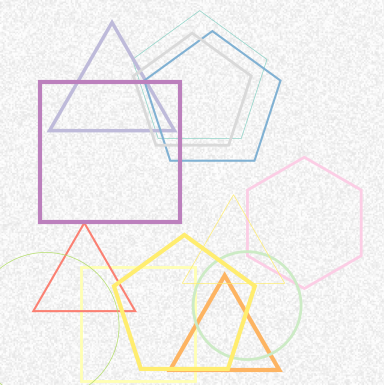[{"shape": "pentagon", "thickness": 0.5, "radius": 0.92, "center": [0.519, 0.789]}, {"shape": "square", "thickness": 2, "radius": 0.74, "center": [0.358, 0.159]}, {"shape": "triangle", "thickness": 2.5, "radius": 0.94, "center": [0.291, 0.754]}, {"shape": "triangle", "thickness": 1.5, "radius": 0.76, "center": [0.219, 0.268]}, {"shape": "pentagon", "thickness": 1.5, "radius": 0.93, "center": [0.552, 0.733]}, {"shape": "triangle", "thickness": 3, "radius": 0.82, "center": [0.584, 0.121]}, {"shape": "circle", "thickness": 0.5, "radius": 0.95, "center": [0.119, 0.154]}, {"shape": "hexagon", "thickness": 2, "radius": 0.85, "center": [0.79, 0.421]}, {"shape": "pentagon", "thickness": 2, "radius": 0.8, "center": [0.499, 0.753]}, {"shape": "square", "thickness": 3, "radius": 0.91, "center": [0.285, 0.604]}, {"shape": "circle", "thickness": 2, "radius": 0.7, "center": [0.642, 0.206]}, {"shape": "pentagon", "thickness": 3, "radius": 0.96, "center": [0.479, 0.197]}, {"shape": "triangle", "thickness": 0.5, "radius": 0.77, "center": [0.607, 0.341]}]